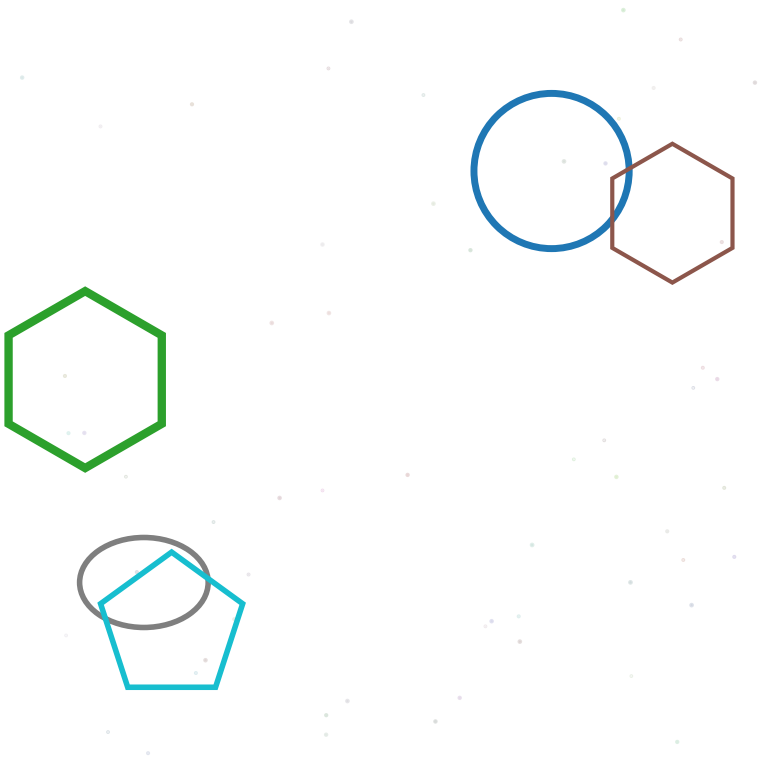[{"shape": "circle", "thickness": 2.5, "radius": 0.5, "center": [0.716, 0.778]}, {"shape": "hexagon", "thickness": 3, "radius": 0.57, "center": [0.111, 0.507]}, {"shape": "hexagon", "thickness": 1.5, "radius": 0.45, "center": [0.873, 0.723]}, {"shape": "oval", "thickness": 2, "radius": 0.42, "center": [0.187, 0.244]}, {"shape": "pentagon", "thickness": 2, "radius": 0.49, "center": [0.223, 0.186]}]